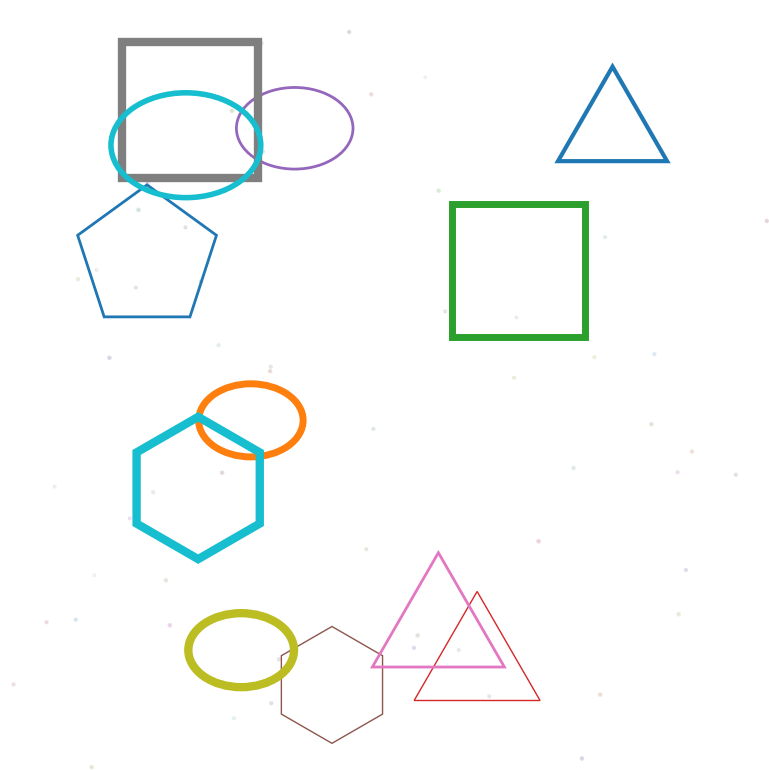[{"shape": "pentagon", "thickness": 1, "radius": 0.47, "center": [0.191, 0.665]}, {"shape": "triangle", "thickness": 1.5, "radius": 0.41, "center": [0.795, 0.832]}, {"shape": "oval", "thickness": 2.5, "radius": 0.34, "center": [0.326, 0.454]}, {"shape": "square", "thickness": 2.5, "radius": 0.43, "center": [0.674, 0.648]}, {"shape": "triangle", "thickness": 0.5, "radius": 0.47, "center": [0.62, 0.137]}, {"shape": "oval", "thickness": 1, "radius": 0.38, "center": [0.383, 0.833]}, {"shape": "hexagon", "thickness": 0.5, "radius": 0.38, "center": [0.431, 0.111]}, {"shape": "triangle", "thickness": 1, "radius": 0.49, "center": [0.569, 0.183]}, {"shape": "square", "thickness": 3, "radius": 0.44, "center": [0.246, 0.857]}, {"shape": "oval", "thickness": 3, "radius": 0.34, "center": [0.313, 0.156]}, {"shape": "hexagon", "thickness": 3, "radius": 0.46, "center": [0.257, 0.366]}, {"shape": "oval", "thickness": 2, "radius": 0.49, "center": [0.241, 0.811]}]